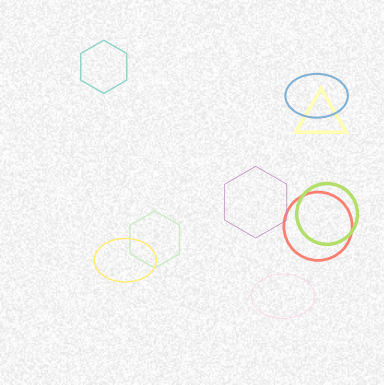[{"shape": "hexagon", "thickness": 1, "radius": 0.35, "center": [0.27, 0.826]}, {"shape": "triangle", "thickness": 2.5, "radius": 0.38, "center": [0.834, 0.694]}, {"shape": "circle", "thickness": 2, "radius": 0.44, "center": [0.826, 0.412]}, {"shape": "oval", "thickness": 1.5, "radius": 0.41, "center": [0.822, 0.751]}, {"shape": "circle", "thickness": 2.5, "radius": 0.39, "center": [0.85, 0.444]}, {"shape": "oval", "thickness": 0.5, "radius": 0.41, "center": [0.735, 0.231]}, {"shape": "hexagon", "thickness": 0.5, "radius": 0.47, "center": [0.664, 0.475]}, {"shape": "hexagon", "thickness": 1, "radius": 0.37, "center": [0.402, 0.378]}, {"shape": "oval", "thickness": 1, "radius": 0.4, "center": [0.325, 0.324]}]